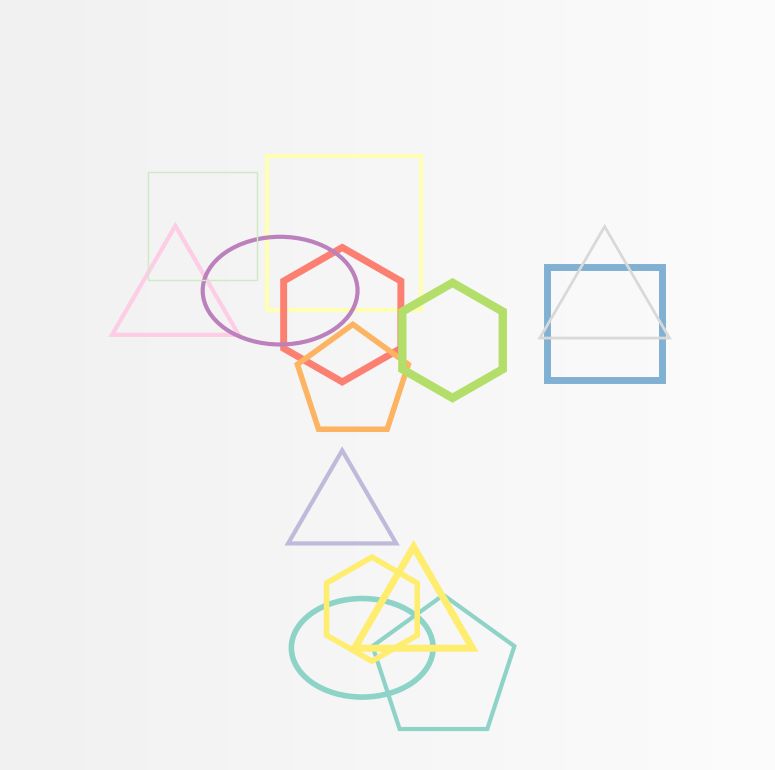[{"shape": "pentagon", "thickness": 1.5, "radius": 0.48, "center": [0.572, 0.131]}, {"shape": "oval", "thickness": 2, "radius": 0.46, "center": [0.467, 0.159]}, {"shape": "square", "thickness": 1.5, "radius": 0.5, "center": [0.444, 0.697]}, {"shape": "triangle", "thickness": 1.5, "radius": 0.4, "center": [0.441, 0.335]}, {"shape": "hexagon", "thickness": 2.5, "radius": 0.44, "center": [0.442, 0.591]}, {"shape": "square", "thickness": 2.5, "radius": 0.37, "center": [0.78, 0.58]}, {"shape": "pentagon", "thickness": 2, "radius": 0.38, "center": [0.455, 0.503]}, {"shape": "hexagon", "thickness": 3, "radius": 0.37, "center": [0.584, 0.558]}, {"shape": "triangle", "thickness": 1.5, "radius": 0.47, "center": [0.226, 0.612]}, {"shape": "triangle", "thickness": 1, "radius": 0.48, "center": [0.78, 0.609]}, {"shape": "oval", "thickness": 1.5, "radius": 0.5, "center": [0.361, 0.623]}, {"shape": "square", "thickness": 0.5, "radius": 0.35, "center": [0.261, 0.707]}, {"shape": "hexagon", "thickness": 2, "radius": 0.34, "center": [0.48, 0.209]}, {"shape": "triangle", "thickness": 2.5, "radius": 0.44, "center": [0.534, 0.202]}]